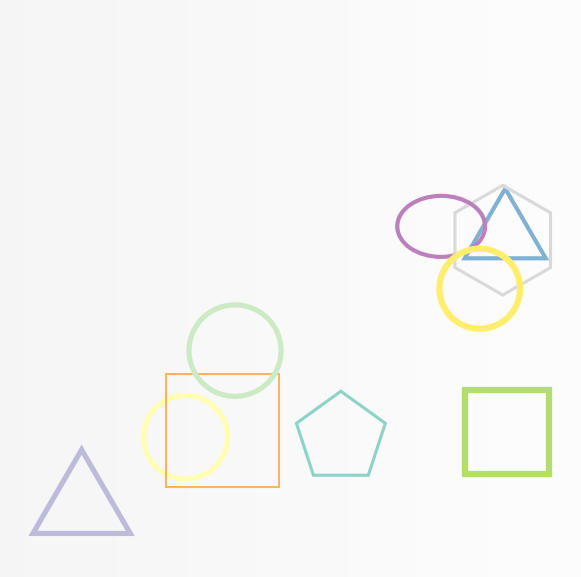[{"shape": "pentagon", "thickness": 1.5, "radius": 0.4, "center": [0.586, 0.241]}, {"shape": "circle", "thickness": 2.5, "radius": 0.36, "center": [0.319, 0.242]}, {"shape": "triangle", "thickness": 2.5, "radius": 0.48, "center": [0.14, 0.124]}, {"shape": "triangle", "thickness": 2, "radius": 0.4, "center": [0.869, 0.592]}, {"shape": "square", "thickness": 1, "radius": 0.49, "center": [0.382, 0.253]}, {"shape": "square", "thickness": 3, "radius": 0.36, "center": [0.873, 0.251]}, {"shape": "hexagon", "thickness": 1.5, "radius": 0.47, "center": [0.865, 0.583]}, {"shape": "oval", "thickness": 2, "radius": 0.38, "center": [0.759, 0.607]}, {"shape": "circle", "thickness": 2.5, "radius": 0.4, "center": [0.404, 0.392]}, {"shape": "circle", "thickness": 3, "radius": 0.35, "center": [0.825, 0.499]}]